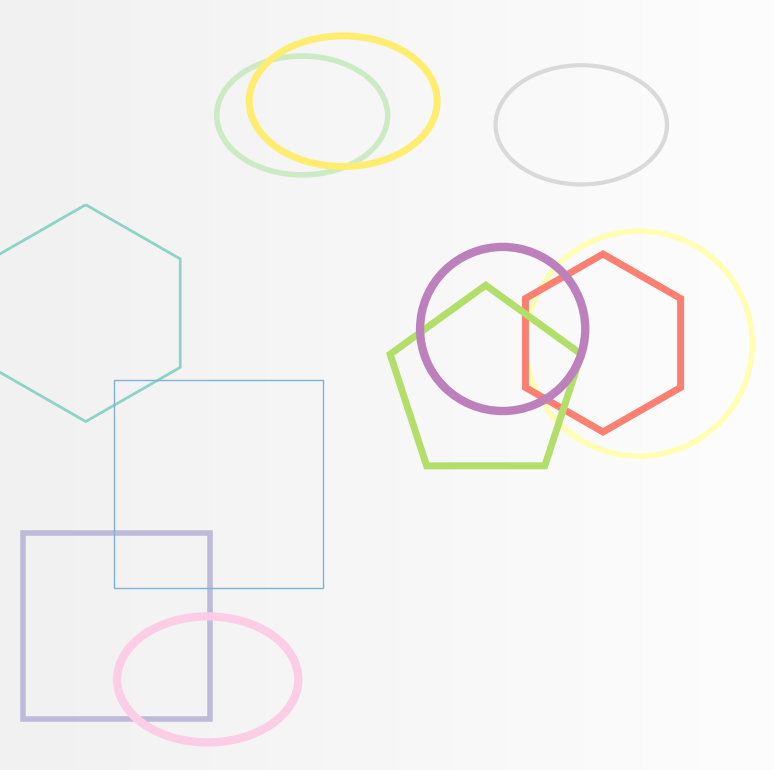[{"shape": "hexagon", "thickness": 1, "radius": 0.7, "center": [0.111, 0.593]}, {"shape": "circle", "thickness": 2, "radius": 0.73, "center": [0.825, 0.554]}, {"shape": "square", "thickness": 2, "radius": 0.6, "center": [0.15, 0.187]}, {"shape": "hexagon", "thickness": 2.5, "radius": 0.58, "center": [0.778, 0.555]}, {"shape": "square", "thickness": 0.5, "radius": 0.67, "center": [0.282, 0.372]}, {"shape": "pentagon", "thickness": 2.5, "radius": 0.65, "center": [0.627, 0.5]}, {"shape": "oval", "thickness": 3, "radius": 0.58, "center": [0.268, 0.118]}, {"shape": "oval", "thickness": 1.5, "radius": 0.55, "center": [0.75, 0.838]}, {"shape": "circle", "thickness": 3, "radius": 0.53, "center": [0.649, 0.573]}, {"shape": "oval", "thickness": 2, "radius": 0.55, "center": [0.39, 0.85]}, {"shape": "oval", "thickness": 2.5, "radius": 0.61, "center": [0.443, 0.869]}]